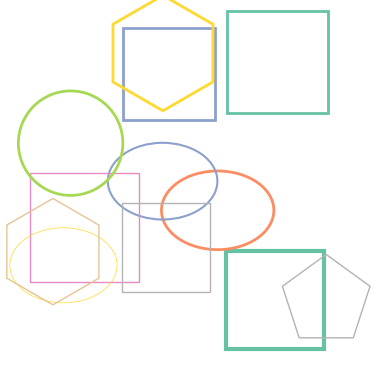[{"shape": "square", "thickness": 3, "radius": 0.64, "center": [0.714, 0.221]}, {"shape": "square", "thickness": 2, "radius": 0.66, "center": [0.721, 0.839]}, {"shape": "oval", "thickness": 2, "radius": 0.73, "center": [0.565, 0.454]}, {"shape": "oval", "thickness": 1.5, "radius": 0.71, "center": [0.422, 0.529]}, {"shape": "square", "thickness": 2, "radius": 0.6, "center": [0.439, 0.809]}, {"shape": "square", "thickness": 1, "radius": 0.71, "center": [0.22, 0.409]}, {"shape": "circle", "thickness": 2, "radius": 0.68, "center": [0.183, 0.628]}, {"shape": "oval", "thickness": 0.5, "radius": 0.7, "center": [0.165, 0.311]}, {"shape": "hexagon", "thickness": 2, "radius": 0.75, "center": [0.423, 0.862]}, {"shape": "hexagon", "thickness": 1, "radius": 0.69, "center": [0.137, 0.346]}, {"shape": "pentagon", "thickness": 1, "radius": 0.6, "center": [0.847, 0.219]}, {"shape": "square", "thickness": 1, "radius": 0.58, "center": [0.431, 0.356]}]